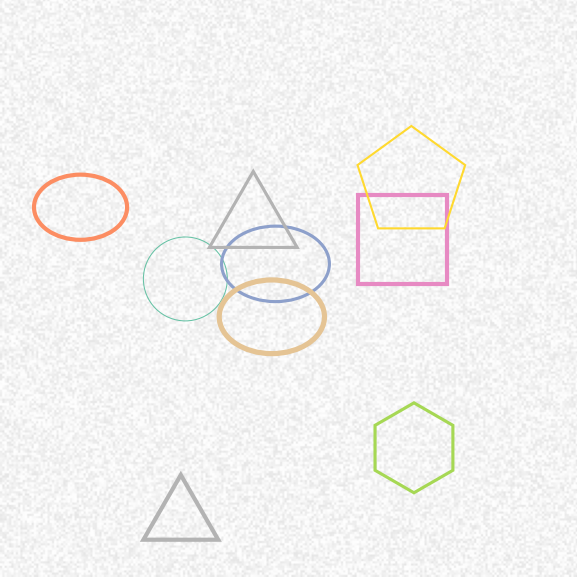[{"shape": "circle", "thickness": 0.5, "radius": 0.36, "center": [0.321, 0.516]}, {"shape": "oval", "thickness": 2, "radius": 0.4, "center": [0.139, 0.64]}, {"shape": "oval", "thickness": 1.5, "radius": 0.47, "center": [0.477, 0.542]}, {"shape": "square", "thickness": 2, "radius": 0.39, "center": [0.697, 0.585]}, {"shape": "hexagon", "thickness": 1.5, "radius": 0.39, "center": [0.717, 0.224]}, {"shape": "pentagon", "thickness": 1, "radius": 0.49, "center": [0.712, 0.683]}, {"shape": "oval", "thickness": 2.5, "radius": 0.46, "center": [0.471, 0.451]}, {"shape": "triangle", "thickness": 2, "radius": 0.37, "center": [0.313, 0.102]}, {"shape": "triangle", "thickness": 1.5, "radius": 0.44, "center": [0.439, 0.615]}]